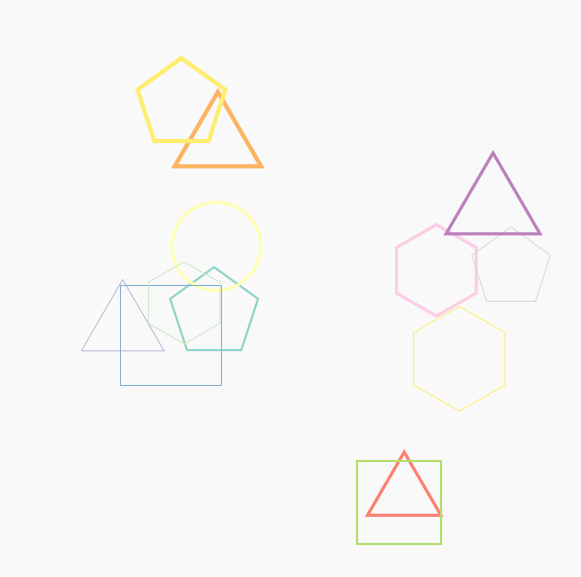[{"shape": "pentagon", "thickness": 1, "radius": 0.4, "center": [0.368, 0.457]}, {"shape": "circle", "thickness": 1.5, "radius": 0.38, "center": [0.372, 0.572]}, {"shape": "triangle", "thickness": 0.5, "radius": 0.41, "center": [0.211, 0.433]}, {"shape": "triangle", "thickness": 1.5, "radius": 0.36, "center": [0.695, 0.143]}, {"shape": "square", "thickness": 0.5, "radius": 0.43, "center": [0.293, 0.418]}, {"shape": "triangle", "thickness": 2, "radius": 0.43, "center": [0.375, 0.754]}, {"shape": "square", "thickness": 1, "radius": 0.36, "center": [0.687, 0.129]}, {"shape": "hexagon", "thickness": 1.5, "radius": 0.4, "center": [0.751, 0.531]}, {"shape": "pentagon", "thickness": 0.5, "radius": 0.36, "center": [0.879, 0.535]}, {"shape": "triangle", "thickness": 1.5, "radius": 0.47, "center": [0.848, 0.641]}, {"shape": "hexagon", "thickness": 0.5, "radius": 0.36, "center": [0.317, 0.475]}, {"shape": "pentagon", "thickness": 2, "radius": 0.4, "center": [0.312, 0.819]}, {"shape": "hexagon", "thickness": 0.5, "radius": 0.45, "center": [0.79, 0.378]}]